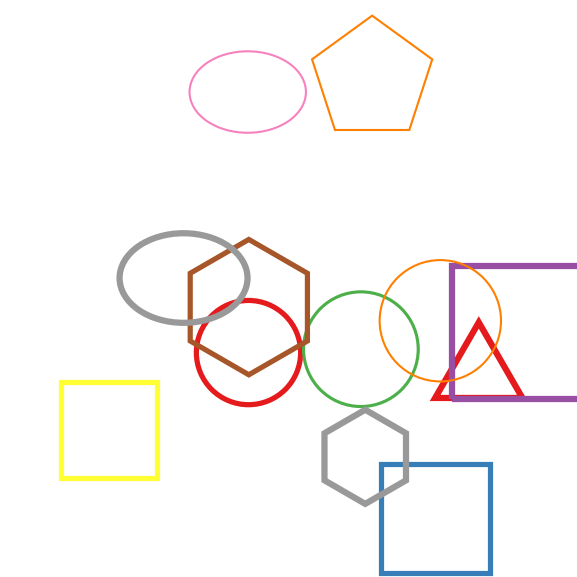[{"shape": "circle", "thickness": 2.5, "radius": 0.45, "center": [0.43, 0.389]}, {"shape": "triangle", "thickness": 3, "radius": 0.44, "center": [0.829, 0.354]}, {"shape": "square", "thickness": 2.5, "radius": 0.47, "center": [0.754, 0.101]}, {"shape": "circle", "thickness": 1.5, "radius": 0.5, "center": [0.625, 0.395]}, {"shape": "square", "thickness": 3, "radius": 0.58, "center": [0.898, 0.423]}, {"shape": "circle", "thickness": 1, "radius": 0.53, "center": [0.762, 0.444]}, {"shape": "pentagon", "thickness": 1, "radius": 0.55, "center": [0.644, 0.863]}, {"shape": "square", "thickness": 2.5, "radius": 0.42, "center": [0.189, 0.254]}, {"shape": "hexagon", "thickness": 2.5, "radius": 0.59, "center": [0.431, 0.467]}, {"shape": "oval", "thickness": 1, "radius": 0.5, "center": [0.429, 0.84]}, {"shape": "oval", "thickness": 3, "radius": 0.55, "center": [0.318, 0.518]}, {"shape": "hexagon", "thickness": 3, "radius": 0.41, "center": [0.632, 0.208]}]